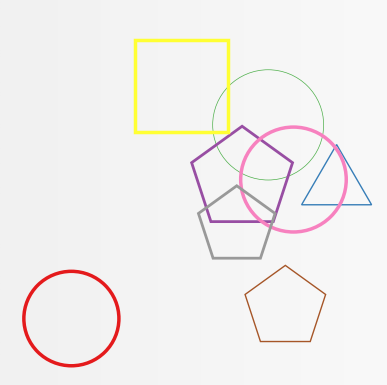[{"shape": "circle", "thickness": 2.5, "radius": 0.61, "center": [0.184, 0.173]}, {"shape": "triangle", "thickness": 1, "radius": 0.52, "center": [0.869, 0.52]}, {"shape": "circle", "thickness": 0.5, "radius": 0.72, "center": [0.692, 0.676]}, {"shape": "pentagon", "thickness": 2, "radius": 0.68, "center": [0.625, 0.535]}, {"shape": "square", "thickness": 2.5, "radius": 0.6, "center": [0.468, 0.777]}, {"shape": "pentagon", "thickness": 1, "radius": 0.55, "center": [0.736, 0.201]}, {"shape": "circle", "thickness": 2.5, "radius": 0.68, "center": [0.757, 0.534]}, {"shape": "pentagon", "thickness": 2, "radius": 0.52, "center": [0.611, 0.413]}]